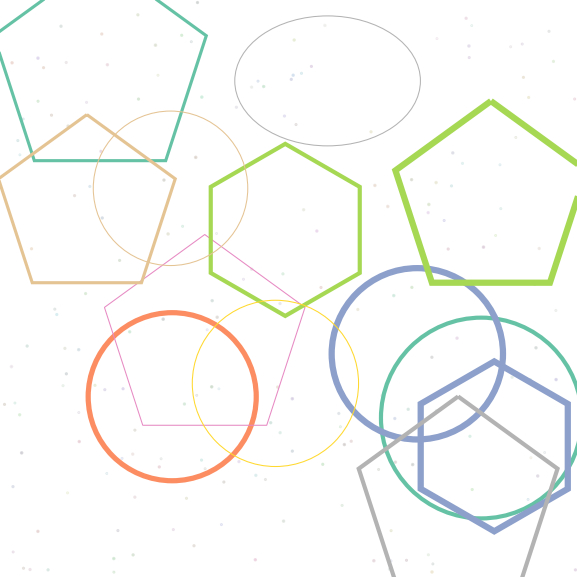[{"shape": "pentagon", "thickness": 1.5, "radius": 0.97, "center": [0.173, 0.877]}, {"shape": "circle", "thickness": 2, "radius": 0.87, "center": [0.833, 0.275]}, {"shape": "circle", "thickness": 2.5, "radius": 0.73, "center": [0.298, 0.312]}, {"shape": "circle", "thickness": 3, "radius": 0.74, "center": [0.723, 0.386]}, {"shape": "hexagon", "thickness": 3, "radius": 0.74, "center": [0.856, 0.226]}, {"shape": "pentagon", "thickness": 0.5, "radius": 0.91, "center": [0.355, 0.41]}, {"shape": "hexagon", "thickness": 2, "radius": 0.74, "center": [0.494, 0.601]}, {"shape": "pentagon", "thickness": 3, "radius": 0.87, "center": [0.85, 0.65]}, {"shape": "circle", "thickness": 0.5, "radius": 0.72, "center": [0.477, 0.335]}, {"shape": "circle", "thickness": 0.5, "radius": 0.67, "center": [0.295, 0.673]}, {"shape": "pentagon", "thickness": 1.5, "radius": 0.8, "center": [0.15, 0.64]}, {"shape": "oval", "thickness": 0.5, "radius": 0.8, "center": [0.567, 0.859]}, {"shape": "pentagon", "thickness": 2, "radius": 0.9, "center": [0.793, 0.132]}]